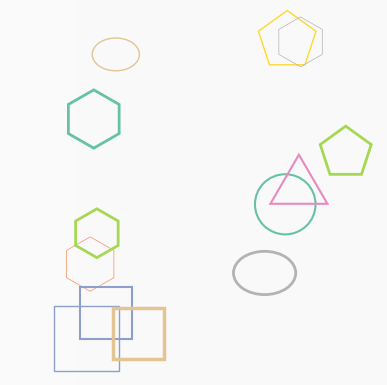[{"shape": "hexagon", "thickness": 2, "radius": 0.38, "center": [0.242, 0.691]}, {"shape": "circle", "thickness": 1.5, "radius": 0.39, "center": [0.736, 0.469]}, {"shape": "hexagon", "thickness": 0.5, "radius": 0.35, "center": [0.233, 0.314]}, {"shape": "square", "thickness": 1, "radius": 0.42, "center": [0.224, 0.121]}, {"shape": "square", "thickness": 1.5, "radius": 0.34, "center": [0.273, 0.188]}, {"shape": "triangle", "thickness": 1.5, "radius": 0.42, "center": [0.771, 0.513]}, {"shape": "pentagon", "thickness": 2, "radius": 0.35, "center": [0.892, 0.603]}, {"shape": "hexagon", "thickness": 2, "radius": 0.32, "center": [0.25, 0.394]}, {"shape": "pentagon", "thickness": 1, "radius": 0.39, "center": [0.741, 0.895]}, {"shape": "oval", "thickness": 1, "radius": 0.3, "center": [0.299, 0.859]}, {"shape": "square", "thickness": 2.5, "radius": 0.33, "center": [0.358, 0.133]}, {"shape": "hexagon", "thickness": 0.5, "radius": 0.32, "center": [0.776, 0.891]}, {"shape": "oval", "thickness": 2, "radius": 0.4, "center": [0.683, 0.291]}]